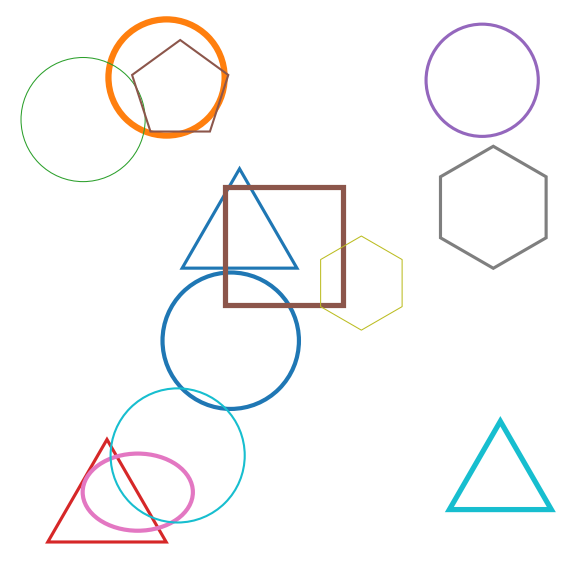[{"shape": "circle", "thickness": 2, "radius": 0.59, "center": [0.4, 0.409]}, {"shape": "triangle", "thickness": 1.5, "radius": 0.57, "center": [0.415, 0.592]}, {"shape": "circle", "thickness": 3, "radius": 0.5, "center": [0.288, 0.865]}, {"shape": "circle", "thickness": 0.5, "radius": 0.54, "center": [0.144, 0.792]}, {"shape": "triangle", "thickness": 1.5, "radius": 0.59, "center": [0.185, 0.12]}, {"shape": "circle", "thickness": 1.5, "radius": 0.49, "center": [0.835, 0.86]}, {"shape": "square", "thickness": 2.5, "radius": 0.51, "center": [0.492, 0.573]}, {"shape": "pentagon", "thickness": 1, "radius": 0.44, "center": [0.312, 0.842]}, {"shape": "oval", "thickness": 2, "radius": 0.48, "center": [0.239, 0.147]}, {"shape": "hexagon", "thickness": 1.5, "radius": 0.53, "center": [0.854, 0.64]}, {"shape": "hexagon", "thickness": 0.5, "radius": 0.41, "center": [0.626, 0.509]}, {"shape": "triangle", "thickness": 2.5, "radius": 0.51, "center": [0.866, 0.168]}, {"shape": "circle", "thickness": 1, "radius": 0.58, "center": [0.308, 0.211]}]